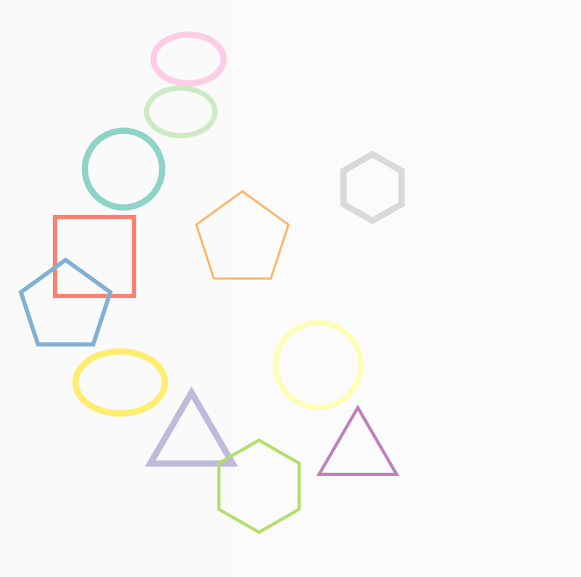[{"shape": "circle", "thickness": 3, "radius": 0.33, "center": [0.213, 0.706]}, {"shape": "circle", "thickness": 2.5, "radius": 0.37, "center": [0.548, 0.367]}, {"shape": "triangle", "thickness": 3, "radius": 0.41, "center": [0.329, 0.237]}, {"shape": "square", "thickness": 2, "radius": 0.34, "center": [0.162, 0.556]}, {"shape": "pentagon", "thickness": 2, "radius": 0.4, "center": [0.113, 0.468]}, {"shape": "pentagon", "thickness": 1, "radius": 0.42, "center": [0.417, 0.584]}, {"shape": "hexagon", "thickness": 1.5, "radius": 0.4, "center": [0.446, 0.157]}, {"shape": "oval", "thickness": 3, "radius": 0.3, "center": [0.324, 0.897]}, {"shape": "hexagon", "thickness": 3, "radius": 0.29, "center": [0.641, 0.674]}, {"shape": "triangle", "thickness": 1.5, "radius": 0.39, "center": [0.616, 0.216]}, {"shape": "oval", "thickness": 2.5, "radius": 0.29, "center": [0.311, 0.805]}, {"shape": "oval", "thickness": 3, "radius": 0.38, "center": [0.207, 0.337]}]